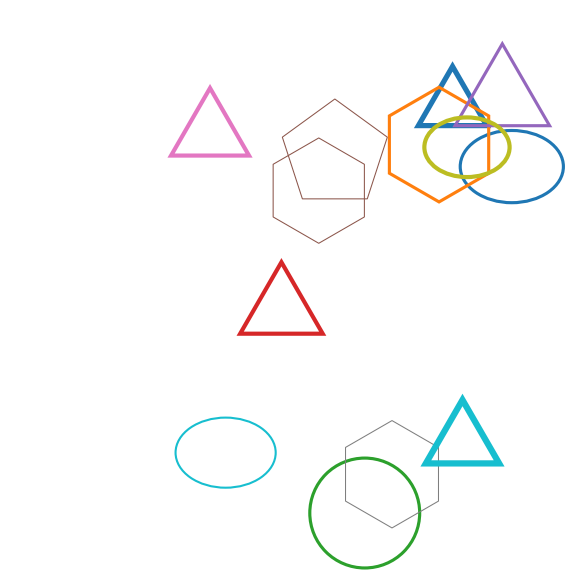[{"shape": "oval", "thickness": 1.5, "radius": 0.45, "center": [0.886, 0.711]}, {"shape": "triangle", "thickness": 2.5, "radius": 0.34, "center": [0.784, 0.816]}, {"shape": "hexagon", "thickness": 1.5, "radius": 0.5, "center": [0.76, 0.749]}, {"shape": "circle", "thickness": 1.5, "radius": 0.48, "center": [0.632, 0.111]}, {"shape": "triangle", "thickness": 2, "radius": 0.41, "center": [0.487, 0.463]}, {"shape": "triangle", "thickness": 1.5, "radius": 0.47, "center": [0.87, 0.829]}, {"shape": "pentagon", "thickness": 0.5, "radius": 0.48, "center": [0.58, 0.732]}, {"shape": "hexagon", "thickness": 0.5, "radius": 0.46, "center": [0.552, 0.669]}, {"shape": "triangle", "thickness": 2, "radius": 0.39, "center": [0.364, 0.769]}, {"shape": "hexagon", "thickness": 0.5, "radius": 0.46, "center": [0.679, 0.178]}, {"shape": "oval", "thickness": 2, "radius": 0.37, "center": [0.809, 0.744]}, {"shape": "oval", "thickness": 1, "radius": 0.43, "center": [0.391, 0.215]}, {"shape": "triangle", "thickness": 3, "radius": 0.37, "center": [0.801, 0.233]}]